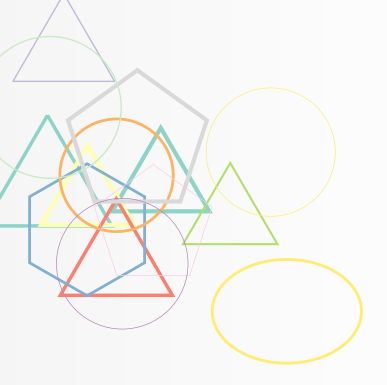[{"shape": "triangle", "thickness": 3, "radius": 0.72, "center": [0.415, 0.523]}, {"shape": "triangle", "thickness": 2.5, "radius": 0.96, "center": [0.123, 0.509]}, {"shape": "triangle", "thickness": 3, "radius": 0.69, "center": [0.226, 0.485]}, {"shape": "triangle", "thickness": 1, "radius": 0.76, "center": [0.165, 0.864]}, {"shape": "triangle", "thickness": 2.5, "radius": 0.83, "center": [0.3, 0.316]}, {"shape": "hexagon", "thickness": 2, "radius": 0.86, "center": [0.225, 0.403]}, {"shape": "circle", "thickness": 2, "radius": 0.73, "center": [0.301, 0.545]}, {"shape": "triangle", "thickness": 1.5, "radius": 0.7, "center": [0.594, 0.436]}, {"shape": "pentagon", "thickness": 0.5, "radius": 0.8, "center": [0.395, 0.413]}, {"shape": "pentagon", "thickness": 3, "radius": 0.94, "center": [0.355, 0.629]}, {"shape": "circle", "thickness": 0.5, "radius": 0.85, "center": [0.315, 0.315]}, {"shape": "circle", "thickness": 1, "radius": 0.92, "center": [0.129, 0.721]}, {"shape": "circle", "thickness": 0.5, "radius": 0.83, "center": [0.699, 0.605]}, {"shape": "oval", "thickness": 2, "radius": 0.96, "center": [0.74, 0.191]}]